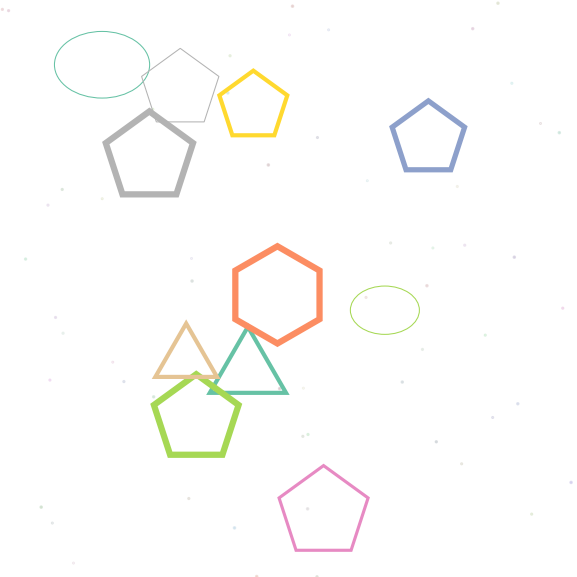[{"shape": "oval", "thickness": 0.5, "radius": 0.41, "center": [0.177, 0.887]}, {"shape": "triangle", "thickness": 2, "radius": 0.38, "center": [0.429, 0.357]}, {"shape": "hexagon", "thickness": 3, "radius": 0.42, "center": [0.48, 0.489]}, {"shape": "pentagon", "thickness": 2.5, "radius": 0.33, "center": [0.742, 0.758]}, {"shape": "pentagon", "thickness": 1.5, "radius": 0.41, "center": [0.56, 0.112]}, {"shape": "oval", "thickness": 0.5, "radius": 0.3, "center": [0.666, 0.462]}, {"shape": "pentagon", "thickness": 3, "radius": 0.39, "center": [0.34, 0.274]}, {"shape": "pentagon", "thickness": 2, "radius": 0.31, "center": [0.439, 0.815]}, {"shape": "triangle", "thickness": 2, "radius": 0.31, "center": [0.322, 0.377]}, {"shape": "pentagon", "thickness": 0.5, "radius": 0.35, "center": [0.312, 0.845]}, {"shape": "pentagon", "thickness": 3, "radius": 0.4, "center": [0.259, 0.727]}]